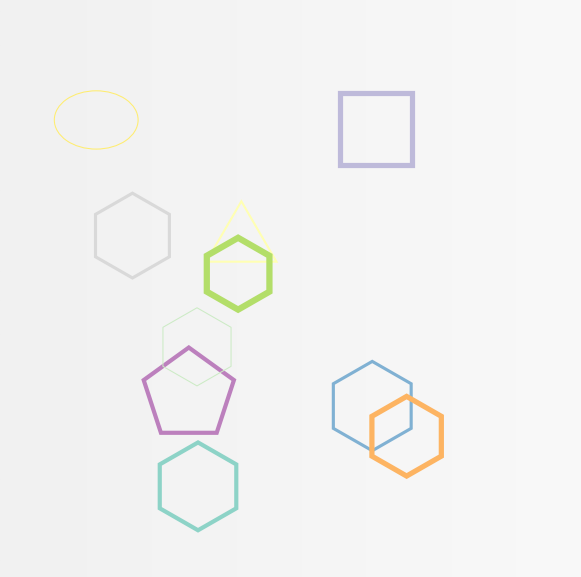[{"shape": "hexagon", "thickness": 2, "radius": 0.38, "center": [0.341, 0.157]}, {"shape": "triangle", "thickness": 1, "radius": 0.35, "center": [0.415, 0.581]}, {"shape": "square", "thickness": 2.5, "radius": 0.31, "center": [0.646, 0.776]}, {"shape": "hexagon", "thickness": 1.5, "radius": 0.39, "center": [0.64, 0.296]}, {"shape": "hexagon", "thickness": 2.5, "radius": 0.34, "center": [0.7, 0.244]}, {"shape": "hexagon", "thickness": 3, "radius": 0.31, "center": [0.41, 0.525]}, {"shape": "hexagon", "thickness": 1.5, "radius": 0.37, "center": [0.228, 0.591]}, {"shape": "pentagon", "thickness": 2, "radius": 0.41, "center": [0.325, 0.316]}, {"shape": "hexagon", "thickness": 0.5, "radius": 0.34, "center": [0.339, 0.399]}, {"shape": "oval", "thickness": 0.5, "radius": 0.36, "center": [0.166, 0.791]}]